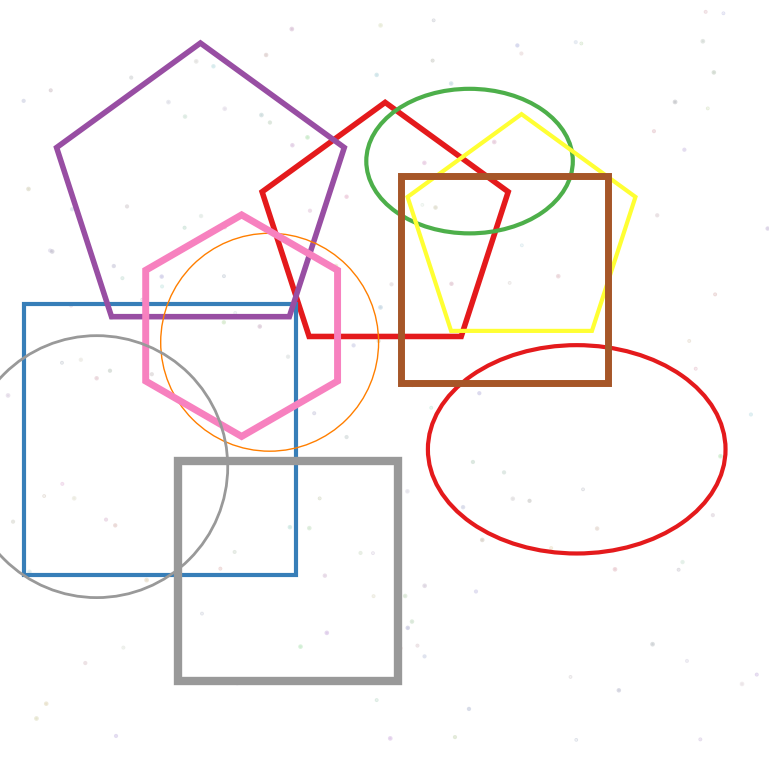[{"shape": "pentagon", "thickness": 2, "radius": 0.84, "center": [0.5, 0.699]}, {"shape": "oval", "thickness": 1.5, "radius": 0.97, "center": [0.749, 0.416]}, {"shape": "square", "thickness": 1.5, "radius": 0.88, "center": [0.208, 0.429]}, {"shape": "oval", "thickness": 1.5, "radius": 0.67, "center": [0.61, 0.791]}, {"shape": "pentagon", "thickness": 2, "radius": 0.98, "center": [0.26, 0.748]}, {"shape": "circle", "thickness": 0.5, "radius": 0.71, "center": [0.35, 0.556]}, {"shape": "pentagon", "thickness": 1.5, "radius": 0.78, "center": [0.677, 0.696]}, {"shape": "square", "thickness": 2.5, "radius": 0.67, "center": [0.655, 0.637]}, {"shape": "hexagon", "thickness": 2.5, "radius": 0.72, "center": [0.314, 0.577]}, {"shape": "square", "thickness": 3, "radius": 0.71, "center": [0.374, 0.258]}, {"shape": "circle", "thickness": 1, "radius": 0.85, "center": [0.126, 0.394]}]